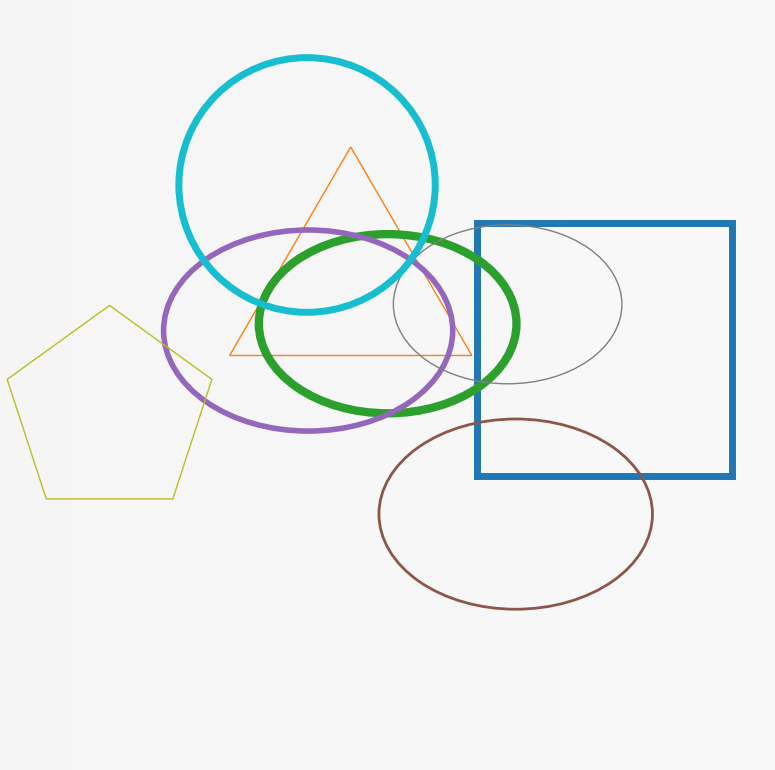[{"shape": "square", "thickness": 2.5, "radius": 0.82, "center": [0.78, 0.546]}, {"shape": "triangle", "thickness": 0.5, "radius": 0.9, "center": [0.453, 0.629]}, {"shape": "oval", "thickness": 3, "radius": 0.83, "center": [0.5, 0.58]}, {"shape": "oval", "thickness": 2, "radius": 0.93, "center": [0.398, 0.571]}, {"shape": "oval", "thickness": 1, "radius": 0.88, "center": [0.665, 0.332]}, {"shape": "oval", "thickness": 0.5, "radius": 0.74, "center": [0.655, 0.605]}, {"shape": "pentagon", "thickness": 0.5, "radius": 0.69, "center": [0.141, 0.464]}, {"shape": "circle", "thickness": 2.5, "radius": 0.83, "center": [0.396, 0.76]}]